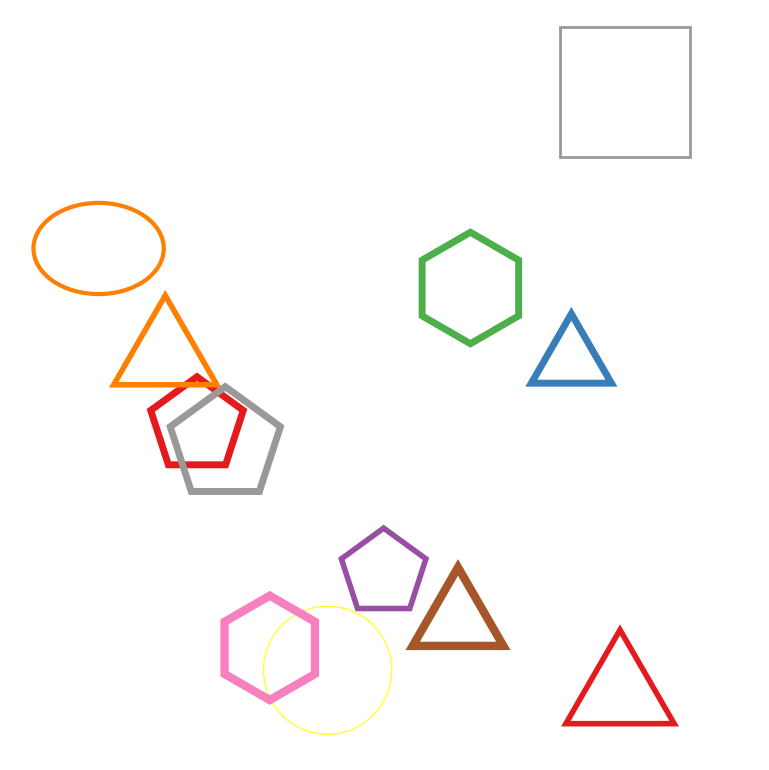[{"shape": "pentagon", "thickness": 2.5, "radius": 0.32, "center": [0.256, 0.447]}, {"shape": "triangle", "thickness": 2, "radius": 0.41, "center": [0.805, 0.101]}, {"shape": "triangle", "thickness": 2.5, "radius": 0.3, "center": [0.742, 0.532]}, {"shape": "hexagon", "thickness": 2.5, "radius": 0.36, "center": [0.611, 0.626]}, {"shape": "pentagon", "thickness": 2, "radius": 0.29, "center": [0.498, 0.256]}, {"shape": "oval", "thickness": 1.5, "radius": 0.42, "center": [0.128, 0.677]}, {"shape": "triangle", "thickness": 2, "radius": 0.39, "center": [0.215, 0.539]}, {"shape": "circle", "thickness": 0.5, "radius": 0.42, "center": [0.425, 0.13]}, {"shape": "triangle", "thickness": 3, "radius": 0.34, "center": [0.595, 0.195]}, {"shape": "hexagon", "thickness": 3, "radius": 0.34, "center": [0.35, 0.159]}, {"shape": "square", "thickness": 1, "radius": 0.42, "center": [0.811, 0.881]}, {"shape": "pentagon", "thickness": 2.5, "radius": 0.38, "center": [0.293, 0.423]}]